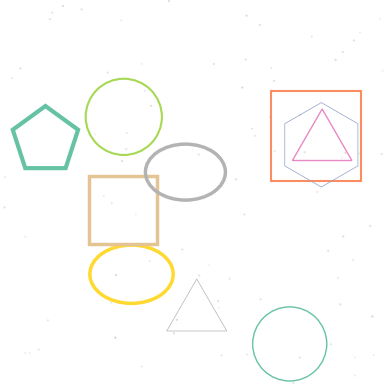[{"shape": "pentagon", "thickness": 3, "radius": 0.45, "center": [0.118, 0.635]}, {"shape": "circle", "thickness": 1, "radius": 0.48, "center": [0.752, 0.107]}, {"shape": "square", "thickness": 1.5, "radius": 0.59, "center": [0.821, 0.647]}, {"shape": "hexagon", "thickness": 0.5, "radius": 0.55, "center": [0.835, 0.624]}, {"shape": "triangle", "thickness": 1, "radius": 0.45, "center": [0.837, 0.628]}, {"shape": "circle", "thickness": 1.5, "radius": 0.49, "center": [0.322, 0.696]}, {"shape": "oval", "thickness": 2.5, "radius": 0.54, "center": [0.342, 0.288]}, {"shape": "square", "thickness": 2.5, "radius": 0.44, "center": [0.321, 0.455]}, {"shape": "triangle", "thickness": 0.5, "radius": 0.45, "center": [0.511, 0.185]}, {"shape": "oval", "thickness": 2.5, "radius": 0.52, "center": [0.482, 0.553]}]